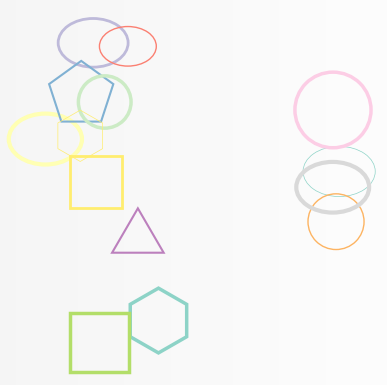[{"shape": "oval", "thickness": 0.5, "radius": 0.47, "center": [0.875, 0.555]}, {"shape": "hexagon", "thickness": 2.5, "radius": 0.42, "center": [0.409, 0.167]}, {"shape": "oval", "thickness": 3, "radius": 0.47, "center": [0.117, 0.639]}, {"shape": "oval", "thickness": 2, "radius": 0.45, "center": [0.24, 0.889]}, {"shape": "oval", "thickness": 1, "radius": 0.37, "center": [0.33, 0.88]}, {"shape": "pentagon", "thickness": 1.5, "radius": 0.44, "center": [0.21, 0.755]}, {"shape": "circle", "thickness": 1, "radius": 0.36, "center": [0.867, 0.424]}, {"shape": "square", "thickness": 2.5, "radius": 0.38, "center": [0.257, 0.109]}, {"shape": "circle", "thickness": 2.5, "radius": 0.49, "center": [0.859, 0.714]}, {"shape": "oval", "thickness": 3, "radius": 0.47, "center": [0.859, 0.514]}, {"shape": "triangle", "thickness": 1.5, "radius": 0.38, "center": [0.356, 0.382]}, {"shape": "circle", "thickness": 2.5, "radius": 0.34, "center": [0.27, 0.735]}, {"shape": "hexagon", "thickness": 0.5, "radius": 0.33, "center": [0.207, 0.647]}, {"shape": "square", "thickness": 2, "radius": 0.34, "center": [0.248, 0.528]}]